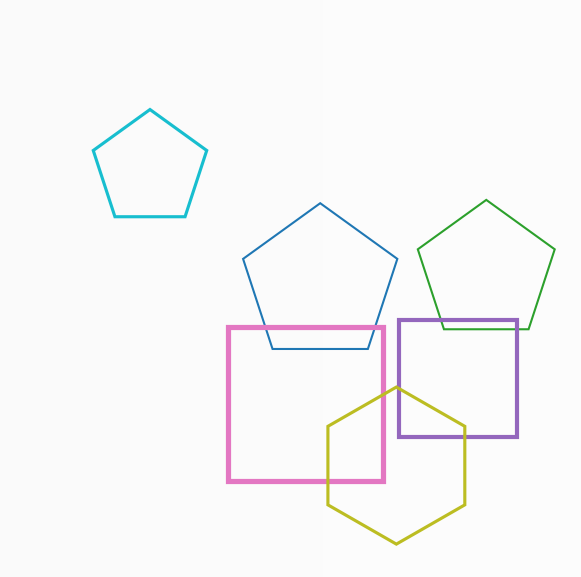[{"shape": "pentagon", "thickness": 1, "radius": 0.7, "center": [0.551, 0.508]}, {"shape": "pentagon", "thickness": 1, "radius": 0.62, "center": [0.837, 0.529]}, {"shape": "square", "thickness": 2, "radius": 0.51, "center": [0.788, 0.344]}, {"shape": "square", "thickness": 2.5, "radius": 0.67, "center": [0.526, 0.299]}, {"shape": "hexagon", "thickness": 1.5, "radius": 0.68, "center": [0.682, 0.193]}, {"shape": "pentagon", "thickness": 1.5, "radius": 0.51, "center": [0.258, 0.707]}]